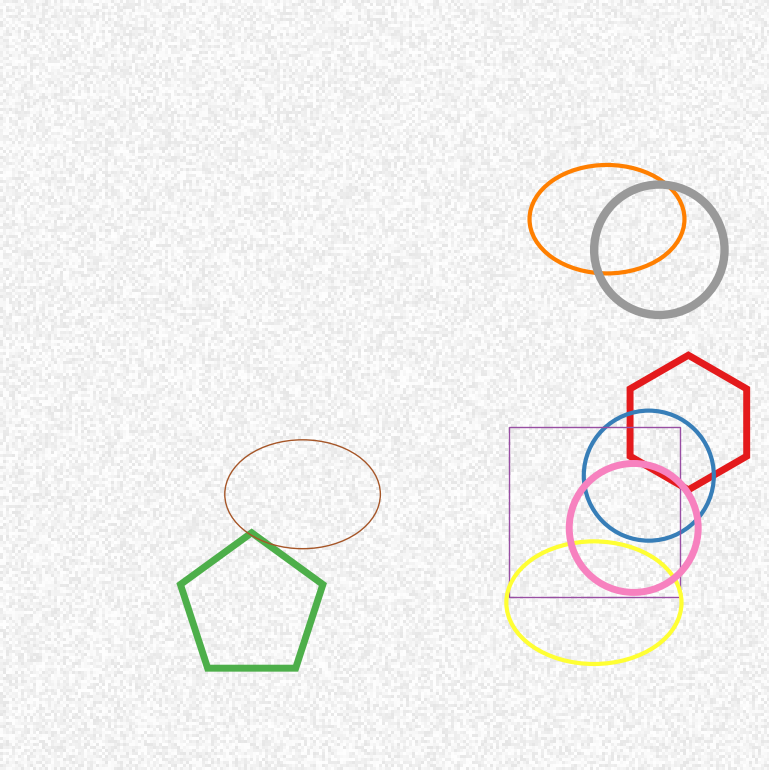[{"shape": "hexagon", "thickness": 2.5, "radius": 0.44, "center": [0.894, 0.451]}, {"shape": "circle", "thickness": 1.5, "radius": 0.42, "center": [0.843, 0.382]}, {"shape": "pentagon", "thickness": 2.5, "radius": 0.49, "center": [0.327, 0.211]}, {"shape": "square", "thickness": 0.5, "radius": 0.55, "center": [0.772, 0.335]}, {"shape": "oval", "thickness": 1.5, "radius": 0.5, "center": [0.788, 0.715]}, {"shape": "oval", "thickness": 1.5, "radius": 0.57, "center": [0.771, 0.217]}, {"shape": "oval", "thickness": 0.5, "radius": 0.51, "center": [0.393, 0.358]}, {"shape": "circle", "thickness": 2.5, "radius": 0.42, "center": [0.823, 0.314]}, {"shape": "circle", "thickness": 3, "radius": 0.42, "center": [0.856, 0.676]}]